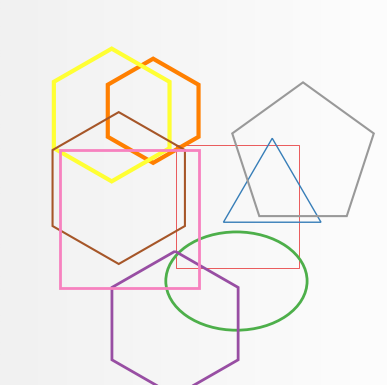[{"shape": "square", "thickness": 0.5, "radius": 0.8, "center": [0.612, 0.464]}, {"shape": "triangle", "thickness": 1, "radius": 0.73, "center": [0.703, 0.495]}, {"shape": "oval", "thickness": 2, "radius": 0.91, "center": [0.61, 0.27]}, {"shape": "hexagon", "thickness": 2, "radius": 0.94, "center": [0.452, 0.159]}, {"shape": "hexagon", "thickness": 3, "radius": 0.68, "center": [0.395, 0.712]}, {"shape": "hexagon", "thickness": 3, "radius": 0.86, "center": [0.288, 0.701]}, {"shape": "hexagon", "thickness": 1.5, "radius": 0.99, "center": [0.306, 0.512]}, {"shape": "square", "thickness": 2, "radius": 0.9, "center": [0.333, 0.432]}, {"shape": "pentagon", "thickness": 1.5, "radius": 0.96, "center": [0.782, 0.594]}]